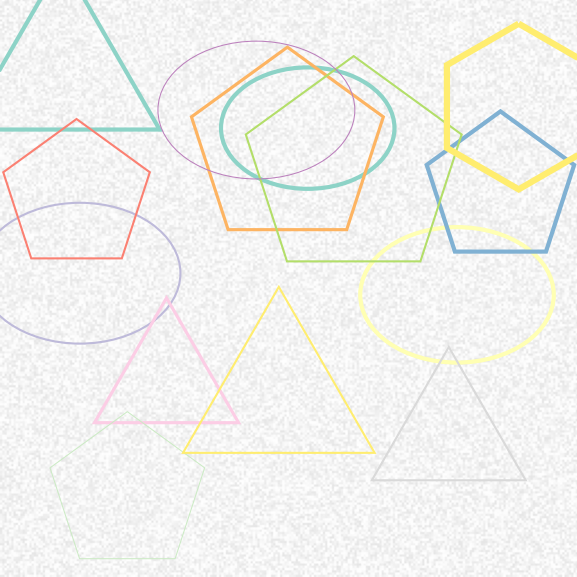[{"shape": "oval", "thickness": 2, "radius": 0.75, "center": [0.533, 0.777]}, {"shape": "triangle", "thickness": 2, "radius": 0.97, "center": [0.108, 0.872]}, {"shape": "oval", "thickness": 2, "radius": 0.84, "center": [0.791, 0.489]}, {"shape": "oval", "thickness": 1, "radius": 0.87, "center": [0.138, 0.526]}, {"shape": "pentagon", "thickness": 1, "radius": 0.67, "center": [0.133, 0.66]}, {"shape": "pentagon", "thickness": 2, "radius": 0.67, "center": [0.867, 0.672]}, {"shape": "pentagon", "thickness": 1.5, "radius": 0.87, "center": [0.498, 0.743]}, {"shape": "pentagon", "thickness": 1, "radius": 0.98, "center": [0.612, 0.706]}, {"shape": "triangle", "thickness": 1.5, "radius": 0.72, "center": [0.288, 0.339]}, {"shape": "triangle", "thickness": 1, "radius": 0.77, "center": [0.777, 0.244]}, {"shape": "oval", "thickness": 0.5, "radius": 0.85, "center": [0.444, 0.809]}, {"shape": "pentagon", "thickness": 0.5, "radius": 0.7, "center": [0.22, 0.146]}, {"shape": "hexagon", "thickness": 3, "radius": 0.72, "center": [0.898, 0.815]}, {"shape": "triangle", "thickness": 1, "radius": 0.96, "center": [0.483, 0.311]}]